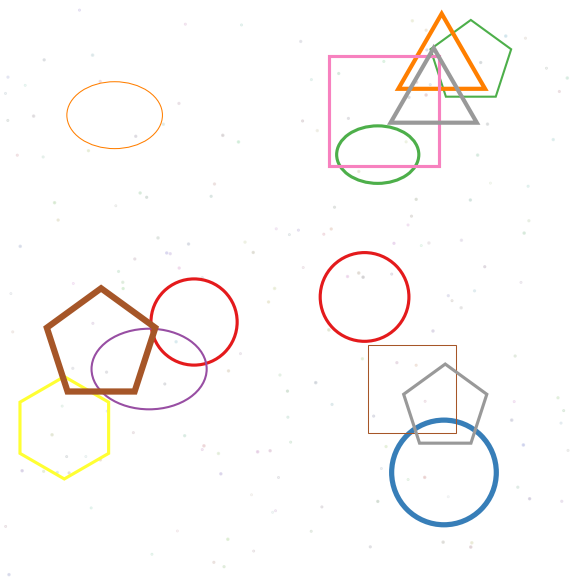[{"shape": "circle", "thickness": 1.5, "radius": 0.37, "center": [0.336, 0.442]}, {"shape": "circle", "thickness": 1.5, "radius": 0.38, "center": [0.631, 0.485]}, {"shape": "circle", "thickness": 2.5, "radius": 0.45, "center": [0.769, 0.181]}, {"shape": "pentagon", "thickness": 1, "radius": 0.37, "center": [0.815, 0.891]}, {"shape": "oval", "thickness": 1.5, "radius": 0.36, "center": [0.654, 0.731]}, {"shape": "oval", "thickness": 1, "radius": 0.5, "center": [0.258, 0.36]}, {"shape": "oval", "thickness": 0.5, "radius": 0.41, "center": [0.199, 0.8]}, {"shape": "triangle", "thickness": 2, "radius": 0.43, "center": [0.765, 0.889]}, {"shape": "hexagon", "thickness": 1.5, "radius": 0.44, "center": [0.111, 0.258]}, {"shape": "square", "thickness": 0.5, "radius": 0.38, "center": [0.714, 0.326]}, {"shape": "pentagon", "thickness": 3, "radius": 0.49, "center": [0.175, 0.401]}, {"shape": "square", "thickness": 1.5, "radius": 0.48, "center": [0.664, 0.808]}, {"shape": "pentagon", "thickness": 1.5, "radius": 0.38, "center": [0.771, 0.293]}, {"shape": "triangle", "thickness": 2, "radius": 0.43, "center": [0.751, 0.83]}]